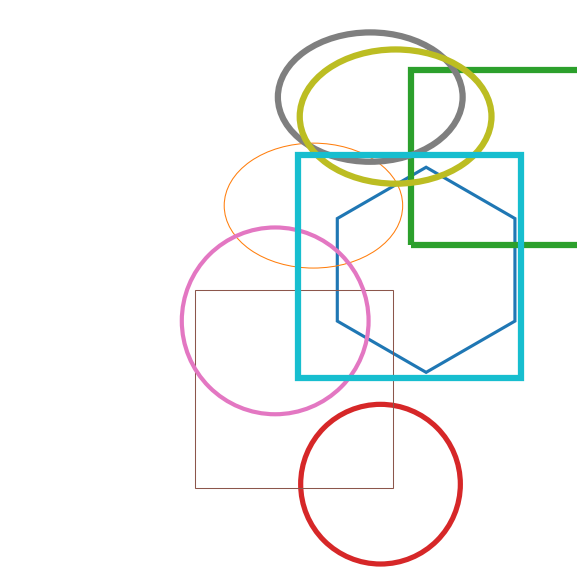[{"shape": "hexagon", "thickness": 1.5, "radius": 0.89, "center": [0.738, 0.532]}, {"shape": "oval", "thickness": 0.5, "radius": 0.77, "center": [0.543, 0.643]}, {"shape": "square", "thickness": 3, "radius": 0.76, "center": [0.863, 0.727]}, {"shape": "circle", "thickness": 2.5, "radius": 0.69, "center": [0.659, 0.161]}, {"shape": "square", "thickness": 0.5, "radius": 0.86, "center": [0.51, 0.326]}, {"shape": "circle", "thickness": 2, "radius": 0.81, "center": [0.477, 0.444]}, {"shape": "oval", "thickness": 3, "radius": 0.8, "center": [0.641, 0.831]}, {"shape": "oval", "thickness": 3, "radius": 0.83, "center": [0.685, 0.797]}, {"shape": "square", "thickness": 3, "radius": 0.96, "center": [0.709, 0.538]}]